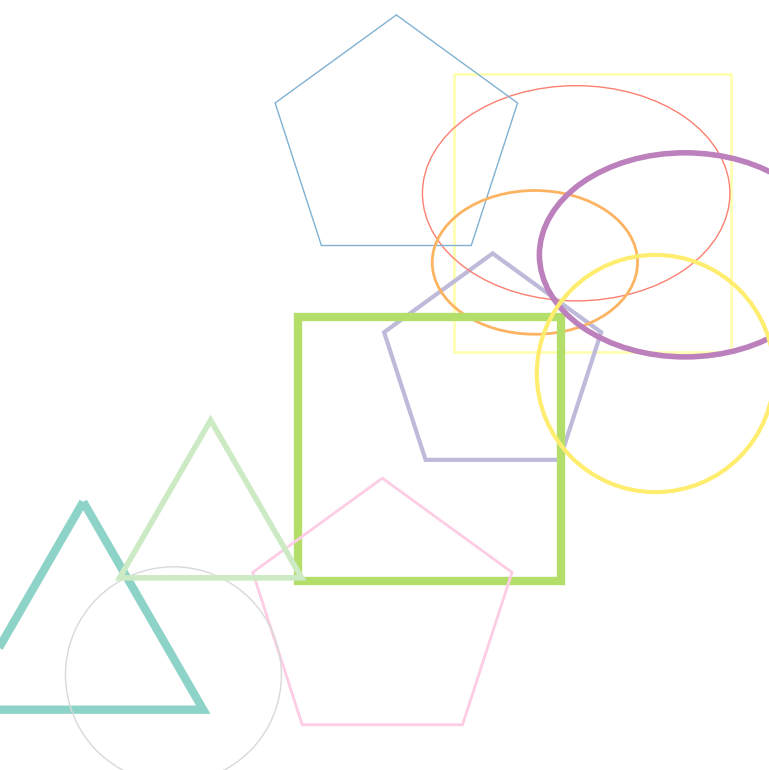[{"shape": "triangle", "thickness": 3, "radius": 0.9, "center": [0.108, 0.168]}, {"shape": "square", "thickness": 1, "radius": 0.9, "center": [0.769, 0.723]}, {"shape": "pentagon", "thickness": 1.5, "radius": 0.74, "center": [0.64, 0.523]}, {"shape": "oval", "thickness": 0.5, "radius": 1.0, "center": [0.748, 0.749]}, {"shape": "pentagon", "thickness": 0.5, "radius": 0.83, "center": [0.515, 0.815]}, {"shape": "oval", "thickness": 1, "radius": 0.67, "center": [0.695, 0.659]}, {"shape": "square", "thickness": 3, "radius": 0.86, "center": [0.558, 0.417]}, {"shape": "pentagon", "thickness": 1, "radius": 0.89, "center": [0.497, 0.202]}, {"shape": "circle", "thickness": 0.5, "radius": 0.7, "center": [0.225, 0.124]}, {"shape": "oval", "thickness": 2, "radius": 0.95, "center": [0.89, 0.669]}, {"shape": "triangle", "thickness": 2, "radius": 0.68, "center": [0.273, 0.318]}, {"shape": "circle", "thickness": 1.5, "radius": 0.77, "center": [0.851, 0.515]}]